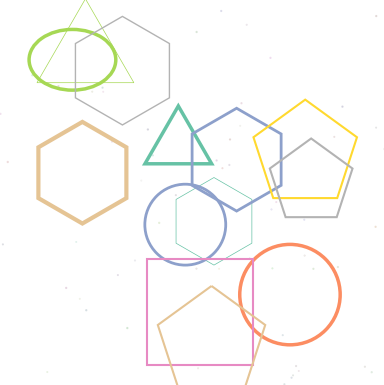[{"shape": "triangle", "thickness": 2.5, "radius": 0.5, "center": [0.463, 0.625]}, {"shape": "hexagon", "thickness": 0.5, "radius": 0.57, "center": [0.556, 0.425]}, {"shape": "circle", "thickness": 2.5, "radius": 0.65, "center": [0.753, 0.235]}, {"shape": "hexagon", "thickness": 2, "radius": 0.67, "center": [0.615, 0.585]}, {"shape": "circle", "thickness": 2, "radius": 0.53, "center": [0.481, 0.416]}, {"shape": "square", "thickness": 1.5, "radius": 0.69, "center": [0.52, 0.19]}, {"shape": "triangle", "thickness": 0.5, "radius": 0.73, "center": [0.222, 0.858]}, {"shape": "oval", "thickness": 2.5, "radius": 0.56, "center": [0.188, 0.845]}, {"shape": "pentagon", "thickness": 1.5, "radius": 0.71, "center": [0.793, 0.6]}, {"shape": "hexagon", "thickness": 3, "radius": 0.66, "center": [0.214, 0.551]}, {"shape": "pentagon", "thickness": 1.5, "radius": 0.73, "center": [0.549, 0.111]}, {"shape": "pentagon", "thickness": 1.5, "radius": 0.56, "center": [0.808, 0.527]}, {"shape": "hexagon", "thickness": 1, "radius": 0.7, "center": [0.318, 0.816]}]